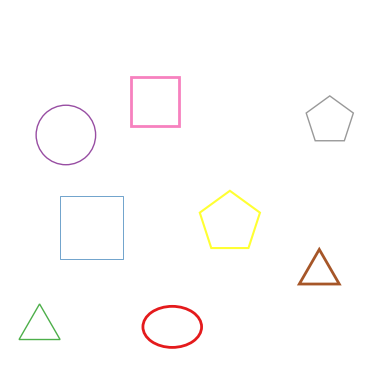[{"shape": "oval", "thickness": 2, "radius": 0.38, "center": [0.447, 0.151]}, {"shape": "square", "thickness": 0.5, "radius": 0.41, "center": [0.237, 0.41]}, {"shape": "triangle", "thickness": 1, "radius": 0.31, "center": [0.103, 0.149]}, {"shape": "circle", "thickness": 1, "radius": 0.39, "center": [0.171, 0.649]}, {"shape": "pentagon", "thickness": 1.5, "radius": 0.41, "center": [0.597, 0.422]}, {"shape": "triangle", "thickness": 2, "radius": 0.3, "center": [0.829, 0.292]}, {"shape": "square", "thickness": 2, "radius": 0.31, "center": [0.402, 0.736]}, {"shape": "pentagon", "thickness": 1, "radius": 0.32, "center": [0.857, 0.686]}]